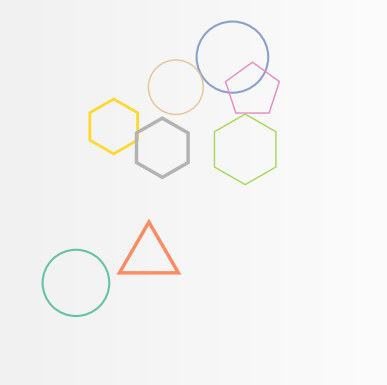[{"shape": "circle", "thickness": 1.5, "radius": 0.43, "center": [0.196, 0.265]}, {"shape": "triangle", "thickness": 2.5, "radius": 0.44, "center": [0.384, 0.335]}, {"shape": "circle", "thickness": 1.5, "radius": 0.46, "center": [0.6, 0.852]}, {"shape": "pentagon", "thickness": 1, "radius": 0.37, "center": [0.652, 0.765]}, {"shape": "hexagon", "thickness": 1, "radius": 0.46, "center": [0.633, 0.612]}, {"shape": "hexagon", "thickness": 2, "radius": 0.36, "center": [0.293, 0.672]}, {"shape": "circle", "thickness": 1, "radius": 0.35, "center": [0.454, 0.773]}, {"shape": "hexagon", "thickness": 2.5, "radius": 0.38, "center": [0.419, 0.616]}]